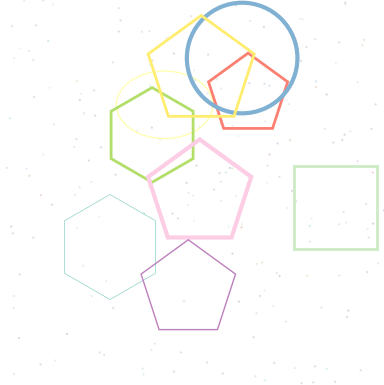[{"shape": "hexagon", "thickness": 0.5, "radius": 0.68, "center": [0.286, 0.358]}, {"shape": "oval", "thickness": 1, "radius": 0.63, "center": [0.428, 0.728]}, {"shape": "pentagon", "thickness": 2, "radius": 0.54, "center": [0.644, 0.754]}, {"shape": "circle", "thickness": 3, "radius": 0.72, "center": [0.629, 0.849]}, {"shape": "hexagon", "thickness": 2, "radius": 0.61, "center": [0.395, 0.65]}, {"shape": "pentagon", "thickness": 3, "radius": 0.7, "center": [0.519, 0.497]}, {"shape": "pentagon", "thickness": 1, "radius": 0.64, "center": [0.489, 0.248]}, {"shape": "square", "thickness": 2, "radius": 0.54, "center": [0.87, 0.461]}, {"shape": "pentagon", "thickness": 2, "radius": 0.72, "center": [0.523, 0.815]}]